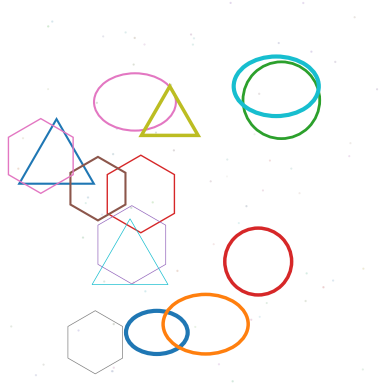[{"shape": "triangle", "thickness": 1.5, "radius": 0.56, "center": [0.147, 0.579]}, {"shape": "oval", "thickness": 3, "radius": 0.4, "center": [0.407, 0.137]}, {"shape": "oval", "thickness": 2.5, "radius": 0.55, "center": [0.534, 0.158]}, {"shape": "circle", "thickness": 2, "radius": 0.5, "center": [0.731, 0.74]}, {"shape": "hexagon", "thickness": 1, "radius": 0.5, "center": [0.366, 0.496]}, {"shape": "circle", "thickness": 2.5, "radius": 0.43, "center": [0.671, 0.321]}, {"shape": "hexagon", "thickness": 0.5, "radius": 0.51, "center": [0.342, 0.364]}, {"shape": "hexagon", "thickness": 1.5, "radius": 0.41, "center": [0.254, 0.51]}, {"shape": "oval", "thickness": 1.5, "radius": 0.53, "center": [0.351, 0.735]}, {"shape": "hexagon", "thickness": 1, "radius": 0.49, "center": [0.106, 0.595]}, {"shape": "hexagon", "thickness": 0.5, "radius": 0.41, "center": [0.247, 0.111]}, {"shape": "triangle", "thickness": 2.5, "radius": 0.43, "center": [0.441, 0.691]}, {"shape": "oval", "thickness": 3, "radius": 0.55, "center": [0.717, 0.776]}, {"shape": "triangle", "thickness": 0.5, "radius": 0.57, "center": [0.338, 0.318]}]